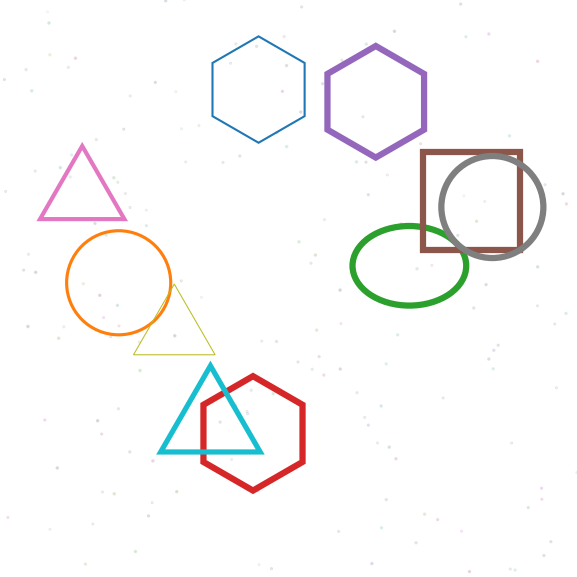[{"shape": "hexagon", "thickness": 1, "radius": 0.46, "center": [0.448, 0.844]}, {"shape": "circle", "thickness": 1.5, "radius": 0.45, "center": [0.206, 0.509]}, {"shape": "oval", "thickness": 3, "radius": 0.49, "center": [0.709, 0.539]}, {"shape": "hexagon", "thickness": 3, "radius": 0.5, "center": [0.438, 0.249]}, {"shape": "hexagon", "thickness": 3, "radius": 0.48, "center": [0.651, 0.823]}, {"shape": "square", "thickness": 3, "radius": 0.42, "center": [0.816, 0.651]}, {"shape": "triangle", "thickness": 2, "radius": 0.42, "center": [0.142, 0.662]}, {"shape": "circle", "thickness": 3, "radius": 0.44, "center": [0.853, 0.641]}, {"shape": "triangle", "thickness": 0.5, "radius": 0.41, "center": [0.302, 0.426]}, {"shape": "triangle", "thickness": 2.5, "radius": 0.5, "center": [0.364, 0.266]}]